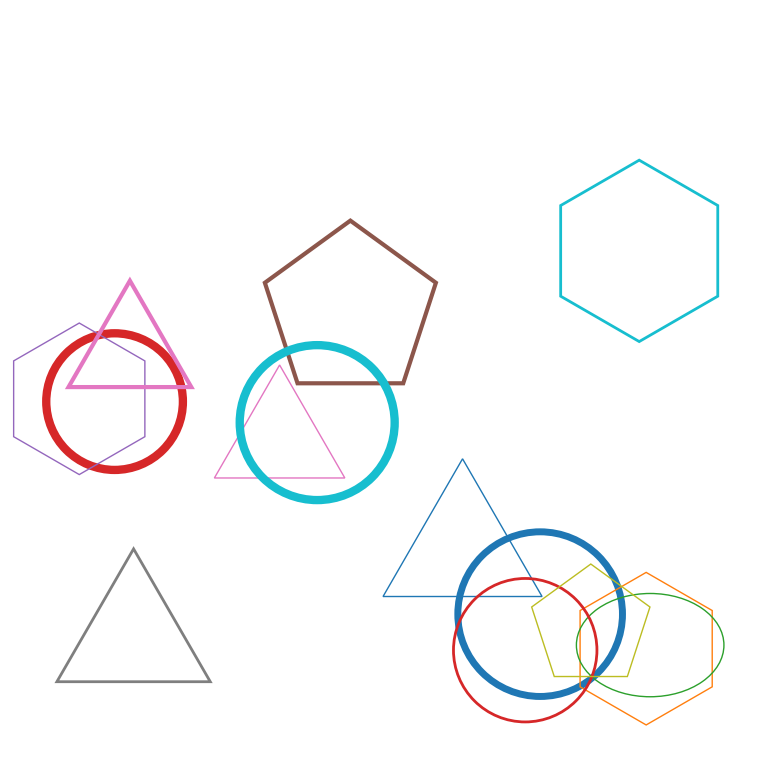[{"shape": "circle", "thickness": 2.5, "radius": 0.53, "center": [0.701, 0.202]}, {"shape": "triangle", "thickness": 0.5, "radius": 0.6, "center": [0.601, 0.285]}, {"shape": "hexagon", "thickness": 0.5, "radius": 0.5, "center": [0.839, 0.158]}, {"shape": "oval", "thickness": 0.5, "radius": 0.48, "center": [0.844, 0.162]}, {"shape": "circle", "thickness": 3, "radius": 0.44, "center": [0.149, 0.478]}, {"shape": "circle", "thickness": 1, "radius": 0.47, "center": [0.682, 0.156]}, {"shape": "hexagon", "thickness": 0.5, "radius": 0.49, "center": [0.103, 0.482]}, {"shape": "pentagon", "thickness": 1.5, "radius": 0.58, "center": [0.455, 0.597]}, {"shape": "triangle", "thickness": 0.5, "radius": 0.49, "center": [0.363, 0.428]}, {"shape": "triangle", "thickness": 1.5, "radius": 0.46, "center": [0.169, 0.543]}, {"shape": "triangle", "thickness": 1, "radius": 0.58, "center": [0.173, 0.172]}, {"shape": "pentagon", "thickness": 0.5, "radius": 0.4, "center": [0.767, 0.187]}, {"shape": "circle", "thickness": 3, "radius": 0.5, "center": [0.412, 0.451]}, {"shape": "hexagon", "thickness": 1, "radius": 0.59, "center": [0.83, 0.674]}]